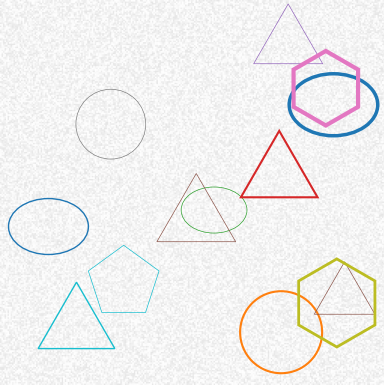[{"shape": "oval", "thickness": 1, "radius": 0.52, "center": [0.126, 0.412]}, {"shape": "oval", "thickness": 2.5, "radius": 0.58, "center": [0.866, 0.728]}, {"shape": "circle", "thickness": 1.5, "radius": 0.53, "center": [0.73, 0.137]}, {"shape": "oval", "thickness": 0.5, "radius": 0.43, "center": [0.556, 0.454]}, {"shape": "triangle", "thickness": 1.5, "radius": 0.57, "center": [0.725, 0.545]}, {"shape": "triangle", "thickness": 0.5, "radius": 0.52, "center": [0.749, 0.886]}, {"shape": "triangle", "thickness": 0.5, "radius": 0.45, "center": [0.895, 0.229]}, {"shape": "triangle", "thickness": 0.5, "radius": 0.59, "center": [0.51, 0.431]}, {"shape": "hexagon", "thickness": 3, "radius": 0.48, "center": [0.846, 0.771]}, {"shape": "circle", "thickness": 0.5, "radius": 0.45, "center": [0.288, 0.677]}, {"shape": "hexagon", "thickness": 2, "radius": 0.57, "center": [0.875, 0.213]}, {"shape": "triangle", "thickness": 1, "radius": 0.58, "center": [0.199, 0.152]}, {"shape": "pentagon", "thickness": 0.5, "radius": 0.48, "center": [0.321, 0.266]}]